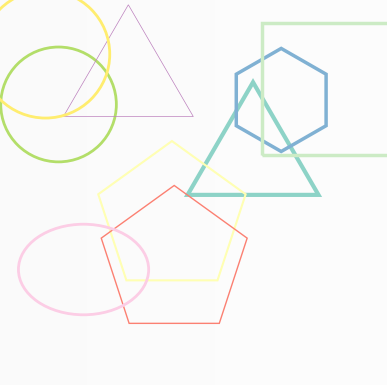[{"shape": "triangle", "thickness": 3, "radius": 0.98, "center": [0.653, 0.591]}, {"shape": "pentagon", "thickness": 1.5, "radius": 1.0, "center": [0.444, 0.434]}, {"shape": "pentagon", "thickness": 1, "radius": 0.99, "center": [0.45, 0.32]}, {"shape": "hexagon", "thickness": 2.5, "radius": 0.67, "center": [0.726, 0.74]}, {"shape": "circle", "thickness": 2, "radius": 0.75, "center": [0.151, 0.729]}, {"shape": "oval", "thickness": 2, "radius": 0.84, "center": [0.216, 0.3]}, {"shape": "triangle", "thickness": 0.5, "radius": 0.97, "center": [0.331, 0.794]}, {"shape": "square", "thickness": 2.5, "radius": 0.86, "center": [0.849, 0.768]}, {"shape": "circle", "thickness": 2, "radius": 0.83, "center": [0.117, 0.859]}]